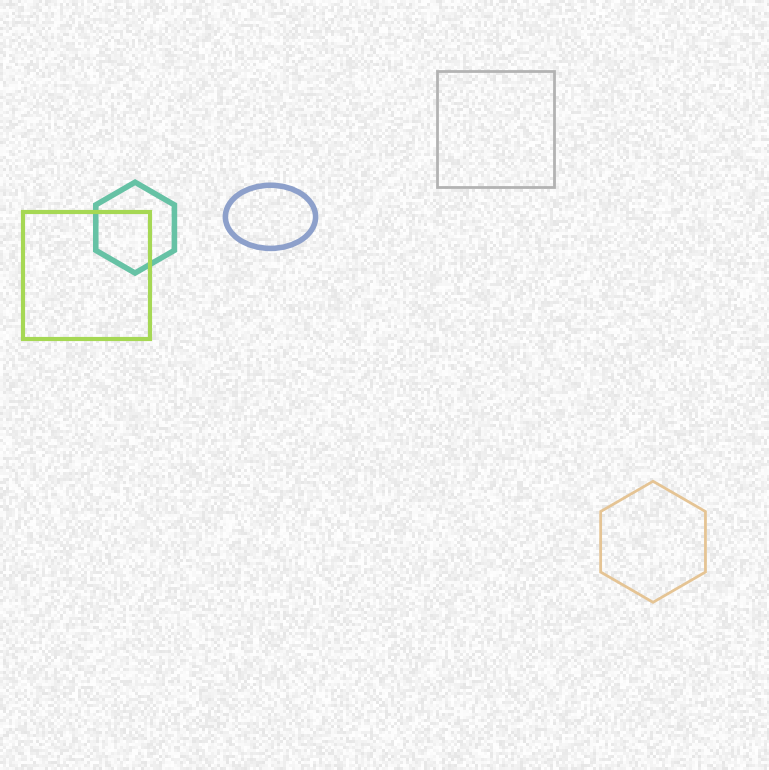[{"shape": "hexagon", "thickness": 2, "radius": 0.29, "center": [0.175, 0.704]}, {"shape": "oval", "thickness": 2, "radius": 0.29, "center": [0.351, 0.718]}, {"shape": "square", "thickness": 1.5, "radius": 0.41, "center": [0.113, 0.642]}, {"shape": "hexagon", "thickness": 1, "radius": 0.39, "center": [0.848, 0.296]}, {"shape": "square", "thickness": 1, "radius": 0.38, "center": [0.643, 0.833]}]